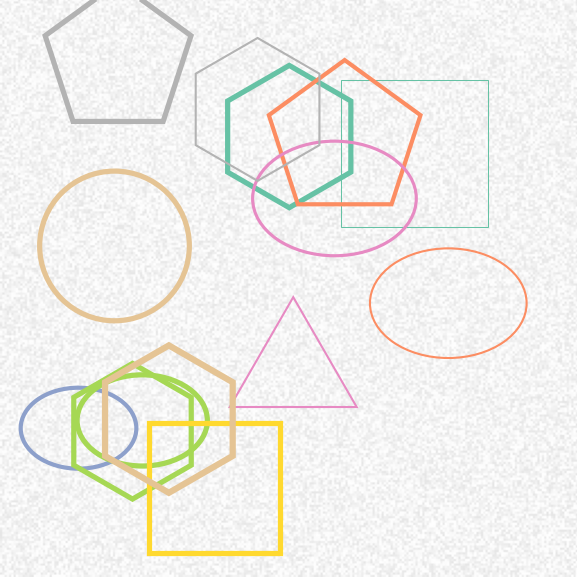[{"shape": "hexagon", "thickness": 2.5, "radius": 0.62, "center": [0.501, 0.763]}, {"shape": "square", "thickness": 0.5, "radius": 0.64, "center": [0.718, 0.733]}, {"shape": "oval", "thickness": 1, "radius": 0.68, "center": [0.776, 0.474]}, {"shape": "pentagon", "thickness": 2, "radius": 0.69, "center": [0.597, 0.757]}, {"shape": "oval", "thickness": 2, "radius": 0.5, "center": [0.136, 0.258]}, {"shape": "triangle", "thickness": 1, "radius": 0.63, "center": [0.508, 0.358]}, {"shape": "oval", "thickness": 1.5, "radius": 0.71, "center": [0.579, 0.655]}, {"shape": "hexagon", "thickness": 2.5, "radius": 0.59, "center": [0.229, 0.252]}, {"shape": "oval", "thickness": 2.5, "radius": 0.56, "center": [0.246, 0.271]}, {"shape": "square", "thickness": 2.5, "radius": 0.56, "center": [0.371, 0.154]}, {"shape": "hexagon", "thickness": 3, "radius": 0.64, "center": [0.292, 0.273]}, {"shape": "circle", "thickness": 2.5, "radius": 0.65, "center": [0.198, 0.573]}, {"shape": "hexagon", "thickness": 1, "radius": 0.62, "center": [0.446, 0.81]}, {"shape": "pentagon", "thickness": 2.5, "radius": 0.66, "center": [0.204, 0.896]}]